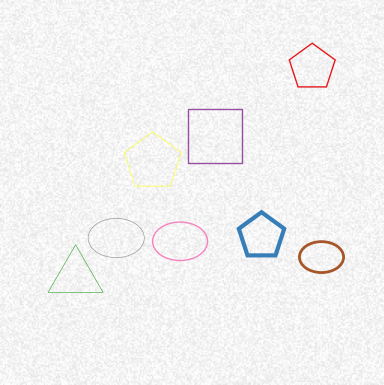[{"shape": "pentagon", "thickness": 1, "radius": 0.31, "center": [0.811, 0.825]}, {"shape": "pentagon", "thickness": 3, "radius": 0.31, "center": [0.679, 0.387]}, {"shape": "triangle", "thickness": 0.5, "radius": 0.41, "center": [0.196, 0.282]}, {"shape": "square", "thickness": 1, "radius": 0.35, "center": [0.559, 0.647]}, {"shape": "pentagon", "thickness": 0.5, "radius": 0.39, "center": [0.397, 0.58]}, {"shape": "oval", "thickness": 2, "radius": 0.29, "center": [0.835, 0.332]}, {"shape": "oval", "thickness": 1, "radius": 0.36, "center": [0.468, 0.373]}, {"shape": "oval", "thickness": 0.5, "radius": 0.36, "center": [0.302, 0.382]}]